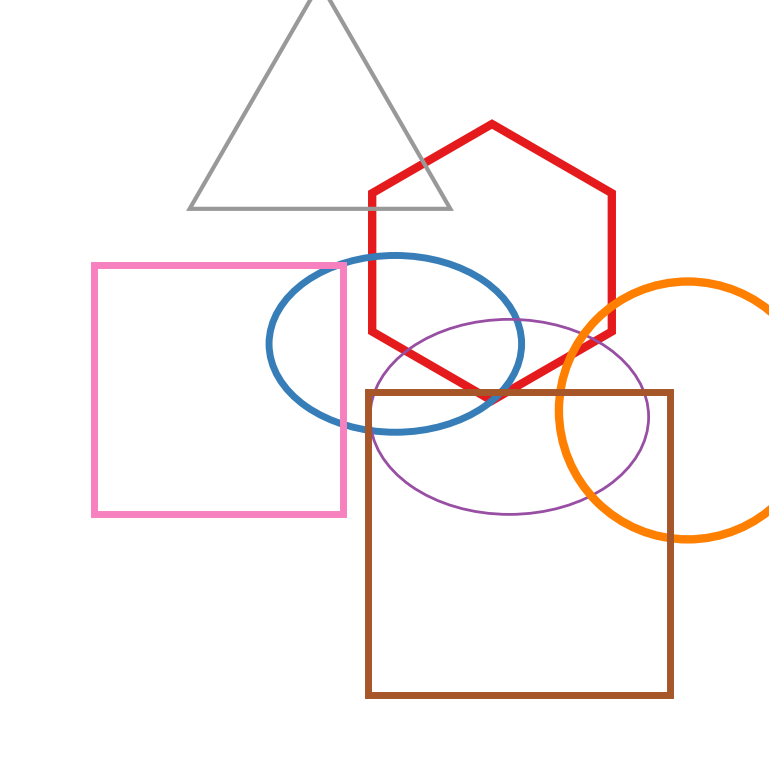[{"shape": "hexagon", "thickness": 3, "radius": 0.9, "center": [0.639, 0.659]}, {"shape": "oval", "thickness": 2.5, "radius": 0.82, "center": [0.513, 0.553]}, {"shape": "oval", "thickness": 1, "radius": 0.9, "center": [0.661, 0.459]}, {"shape": "circle", "thickness": 3, "radius": 0.84, "center": [0.893, 0.467]}, {"shape": "square", "thickness": 2.5, "radius": 0.98, "center": [0.674, 0.294]}, {"shape": "square", "thickness": 2.5, "radius": 0.81, "center": [0.284, 0.494]}, {"shape": "triangle", "thickness": 1.5, "radius": 0.98, "center": [0.416, 0.827]}]